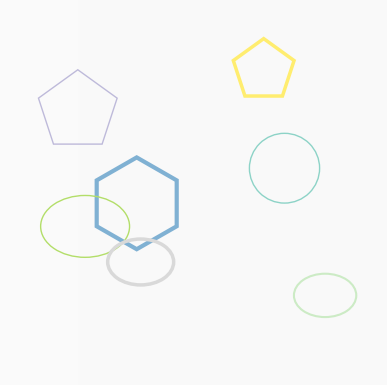[{"shape": "circle", "thickness": 1, "radius": 0.45, "center": [0.734, 0.563]}, {"shape": "pentagon", "thickness": 1, "radius": 0.53, "center": [0.201, 0.712]}, {"shape": "hexagon", "thickness": 3, "radius": 0.6, "center": [0.353, 0.472]}, {"shape": "oval", "thickness": 1, "radius": 0.57, "center": [0.22, 0.412]}, {"shape": "oval", "thickness": 2.5, "radius": 0.43, "center": [0.363, 0.32]}, {"shape": "oval", "thickness": 1.5, "radius": 0.4, "center": [0.839, 0.233]}, {"shape": "pentagon", "thickness": 2.5, "radius": 0.41, "center": [0.68, 0.817]}]